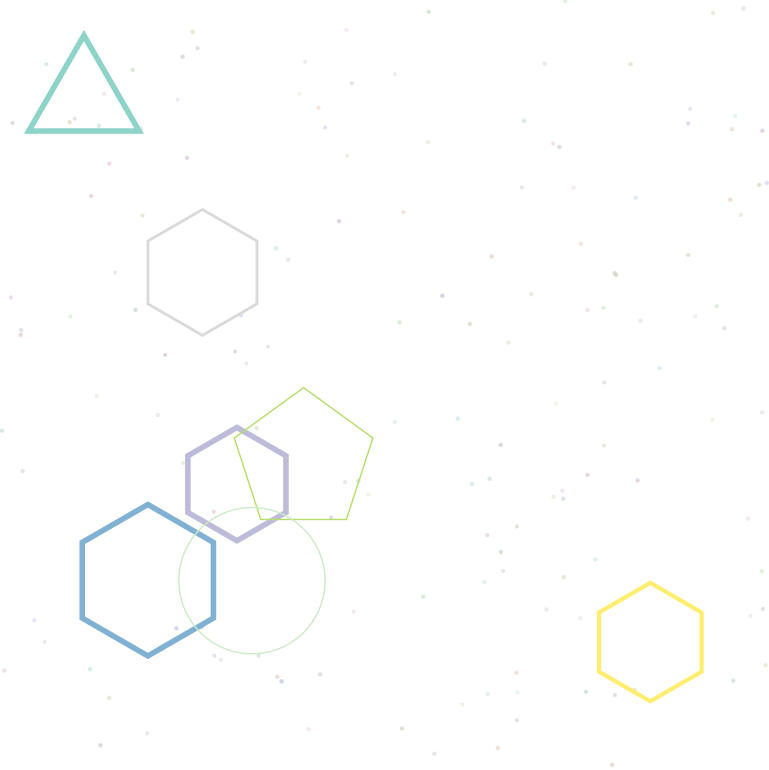[{"shape": "triangle", "thickness": 2, "radius": 0.41, "center": [0.109, 0.871]}, {"shape": "hexagon", "thickness": 2, "radius": 0.37, "center": [0.308, 0.371]}, {"shape": "hexagon", "thickness": 2, "radius": 0.49, "center": [0.192, 0.246]}, {"shape": "pentagon", "thickness": 0.5, "radius": 0.47, "center": [0.394, 0.402]}, {"shape": "hexagon", "thickness": 1, "radius": 0.41, "center": [0.263, 0.646]}, {"shape": "circle", "thickness": 0.5, "radius": 0.48, "center": [0.327, 0.246]}, {"shape": "hexagon", "thickness": 1.5, "radius": 0.38, "center": [0.845, 0.166]}]